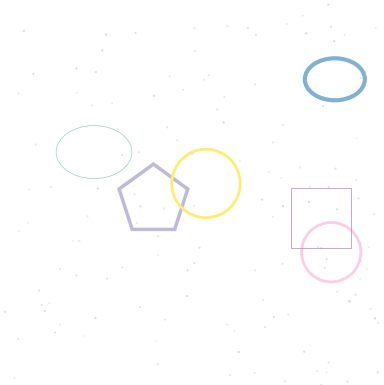[{"shape": "oval", "thickness": 0.5, "radius": 0.49, "center": [0.244, 0.605]}, {"shape": "pentagon", "thickness": 2.5, "radius": 0.47, "center": [0.399, 0.48]}, {"shape": "oval", "thickness": 3, "radius": 0.39, "center": [0.87, 0.794]}, {"shape": "circle", "thickness": 2, "radius": 0.39, "center": [0.86, 0.345]}, {"shape": "square", "thickness": 0.5, "radius": 0.39, "center": [0.834, 0.433]}, {"shape": "circle", "thickness": 2, "radius": 0.44, "center": [0.535, 0.523]}]